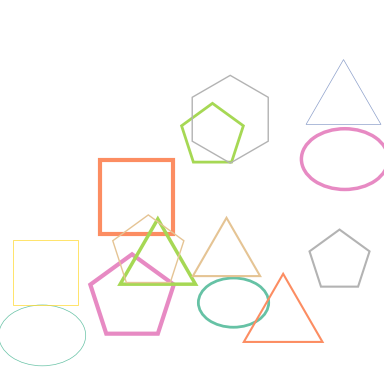[{"shape": "oval", "thickness": 2, "radius": 0.46, "center": [0.607, 0.214]}, {"shape": "oval", "thickness": 0.5, "radius": 0.56, "center": [0.11, 0.129]}, {"shape": "triangle", "thickness": 1.5, "radius": 0.59, "center": [0.735, 0.171]}, {"shape": "square", "thickness": 3, "radius": 0.48, "center": [0.354, 0.489]}, {"shape": "triangle", "thickness": 0.5, "radius": 0.56, "center": [0.892, 0.733]}, {"shape": "pentagon", "thickness": 3, "radius": 0.57, "center": [0.343, 0.226]}, {"shape": "oval", "thickness": 2.5, "radius": 0.56, "center": [0.896, 0.587]}, {"shape": "triangle", "thickness": 2.5, "radius": 0.56, "center": [0.41, 0.318]}, {"shape": "pentagon", "thickness": 2, "radius": 0.42, "center": [0.552, 0.647]}, {"shape": "square", "thickness": 0.5, "radius": 0.42, "center": [0.119, 0.291]}, {"shape": "pentagon", "thickness": 1, "radius": 0.49, "center": [0.385, 0.345]}, {"shape": "triangle", "thickness": 1.5, "radius": 0.5, "center": [0.588, 0.333]}, {"shape": "pentagon", "thickness": 1.5, "radius": 0.41, "center": [0.882, 0.322]}, {"shape": "hexagon", "thickness": 1, "radius": 0.57, "center": [0.598, 0.69]}]